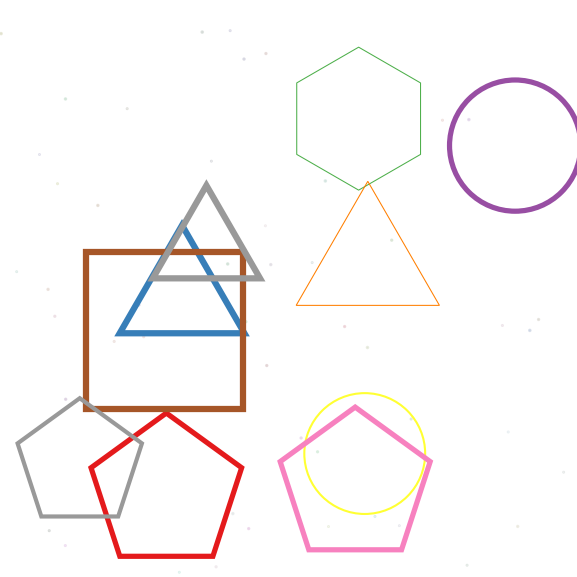[{"shape": "pentagon", "thickness": 2.5, "radius": 0.69, "center": [0.288, 0.147]}, {"shape": "triangle", "thickness": 3, "radius": 0.62, "center": [0.315, 0.484]}, {"shape": "hexagon", "thickness": 0.5, "radius": 0.62, "center": [0.621, 0.794]}, {"shape": "circle", "thickness": 2.5, "radius": 0.57, "center": [0.892, 0.747]}, {"shape": "triangle", "thickness": 0.5, "radius": 0.72, "center": [0.637, 0.542]}, {"shape": "circle", "thickness": 1, "radius": 0.52, "center": [0.632, 0.214]}, {"shape": "square", "thickness": 3, "radius": 0.68, "center": [0.285, 0.427]}, {"shape": "pentagon", "thickness": 2.5, "radius": 0.68, "center": [0.615, 0.158]}, {"shape": "triangle", "thickness": 3, "radius": 0.54, "center": [0.357, 0.571]}, {"shape": "pentagon", "thickness": 2, "radius": 0.57, "center": [0.138, 0.196]}]